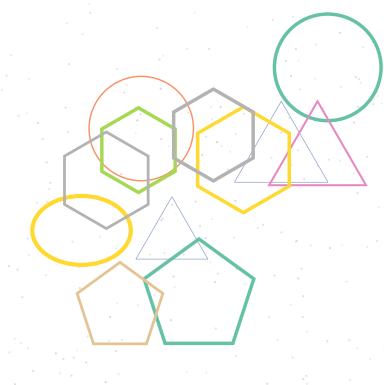[{"shape": "circle", "thickness": 2.5, "radius": 0.69, "center": [0.851, 0.825]}, {"shape": "pentagon", "thickness": 2.5, "radius": 0.75, "center": [0.517, 0.229]}, {"shape": "circle", "thickness": 1, "radius": 0.68, "center": [0.367, 0.666]}, {"shape": "triangle", "thickness": 0.5, "radius": 0.54, "center": [0.447, 0.381]}, {"shape": "triangle", "thickness": 0.5, "radius": 0.7, "center": [0.73, 0.597]}, {"shape": "triangle", "thickness": 1.5, "radius": 0.73, "center": [0.825, 0.592]}, {"shape": "hexagon", "thickness": 2.5, "radius": 0.55, "center": [0.36, 0.61]}, {"shape": "hexagon", "thickness": 2.5, "radius": 0.69, "center": [0.632, 0.585]}, {"shape": "oval", "thickness": 3, "radius": 0.64, "center": [0.212, 0.402]}, {"shape": "pentagon", "thickness": 2, "radius": 0.59, "center": [0.312, 0.202]}, {"shape": "hexagon", "thickness": 2, "radius": 0.63, "center": [0.276, 0.532]}, {"shape": "hexagon", "thickness": 2.5, "radius": 0.6, "center": [0.554, 0.649]}]